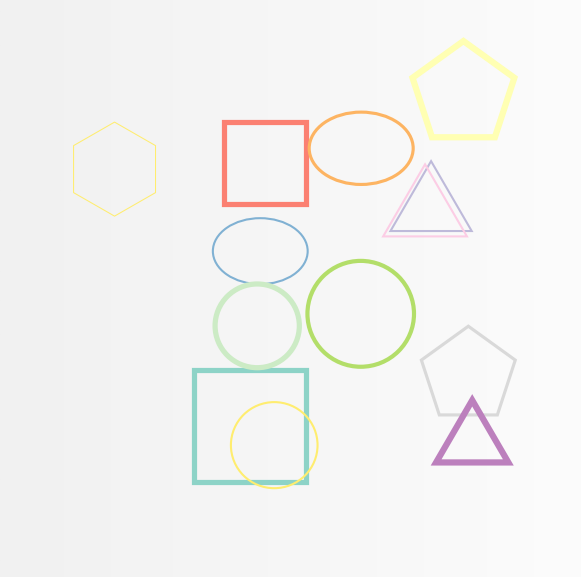[{"shape": "square", "thickness": 2.5, "radius": 0.48, "center": [0.43, 0.261]}, {"shape": "pentagon", "thickness": 3, "radius": 0.46, "center": [0.797, 0.836]}, {"shape": "triangle", "thickness": 1, "radius": 0.4, "center": [0.742, 0.639]}, {"shape": "square", "thickness": 2.5, "radius": 0.35, "center": [0.455, 0.717]}, {"shape": "oval", "thickness": 1, "radius": 0.41, "center": [0.448, 0.564]}, {"shape": "oval", "thickness": 1.5, "radius": 0.45, "center": [0.621, 0.742]}, {"shape": "circle", "thickness": 2, "radius": 0.46, "center": [0.621, 0.456]}, {"shape": "triangle", "thickness": 1, "radius": 0.42, "center": [0.731, 0.631]}, {"shape": "pentagon", "thickness": 1.5, "radius": 0.42, "center": [0.806, 0.349]}, {"shape": "triangle", "thickness": 3, "radius": 0.36, "center": [0.812, 0.234]}, {"shape": "circle", "thickness": 2.5, "radius": 0.36, "center": [0.443, 0.435]}, {"shape": "hexagon", "thickness": 0.5, "radius": 0.41, "center": [0.197, 0.706]}, {"shape": "circle", "thickness": 1, "radius": 0.37, "center": [0.472, 0.228]}]